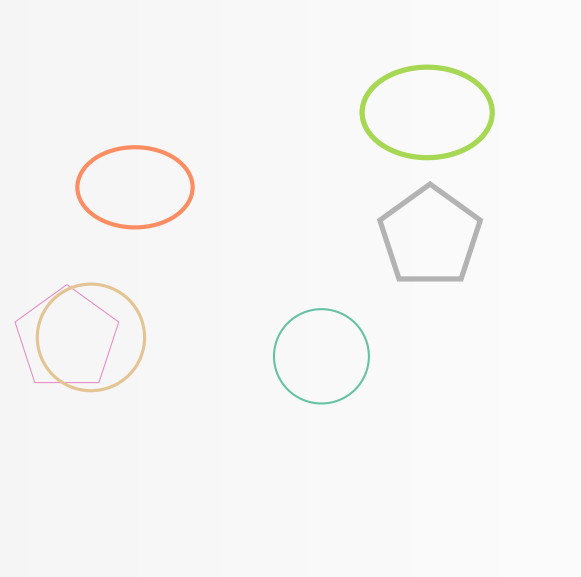[{"shape": "circle", "thickness": 1, "radius": 0.41, "center": [0.553, 0.382]}, {"shape": "oval", "thickness": 2, "radius": 0.5, "center": [0.232, 0.675]}, {"shape": "pentagon", "thickness": 0.5, "radius": 0.47, "center": [0.115, 0.413]}, {"shape": "oval", "thickness": 2.5, "radius": 0.56, "center": [0.735, 0.804]}, {"shape": "circle", "thickness": 1.5, "radius": 0.46, "center": [0.156, 0.415]}, {"shape": "pentagon", "thickness": 2.5, "radius": 0.45, "center": [0.74, 0.59]}]